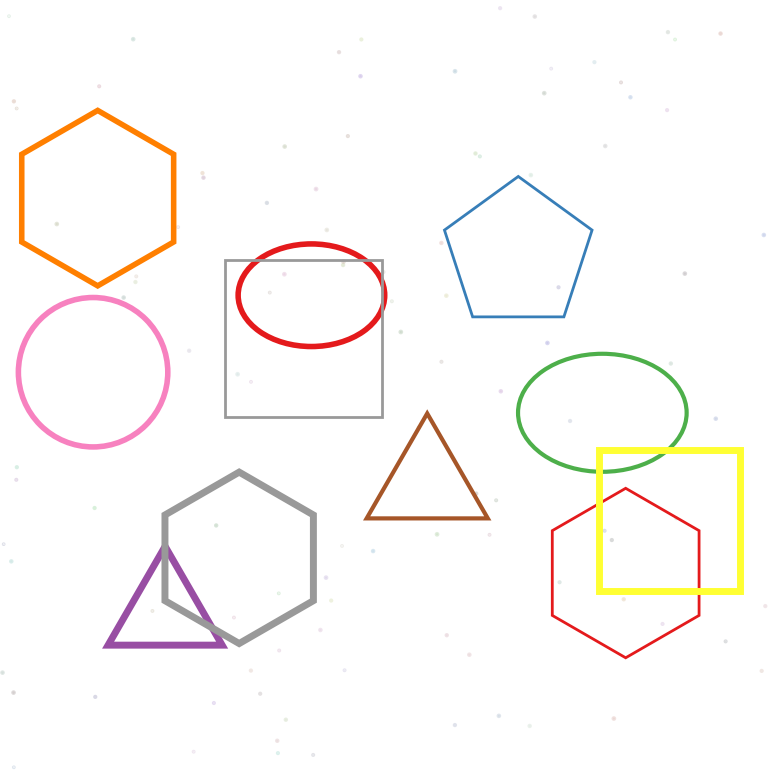[{"shape": "hexagon", "thickness": 1, "radius": 0.55, "center": [0.813, 0.256]}, {"shape": "oval", "thickness": 2, "radius": 0.48, "center": [0.404, 0.617]}, {"shape": "pentagon", "thickness": 1, "radius": 0.5, "center": [0.673, 0.67]}, {"shape": "oval", "thickness": 1.5, "radius": 0.55, "center": [0.782, 0.464]}, {"shape": "triangle", "thickness": 2.5, "radius": 0.43, "center": [0.214, 0.205]}, {"shape": "hexagon", "thickness": 2, "radius": 0.57, "center": [0.127, 0.743]}, {"shape": "square", "thickness": 2.5, "radius": 0.46, "center": [0.869, 0.324]}, {"shape": "triangle", "thickness": 1.5, "radius": 0.45, "center": [0.555, 0.372]}, {"shape": "circle", "thickness": 2, "radius": 0.49, "center": [0.121, 0.517]}, {"shape": "square", "thickness": 1, "radius": 0.51, "center": [0.395, 0.561]}, {"shape": "hexagon", "thickness": 2.5, "radius": 0.56, "center": [0.311, 0.276]}]